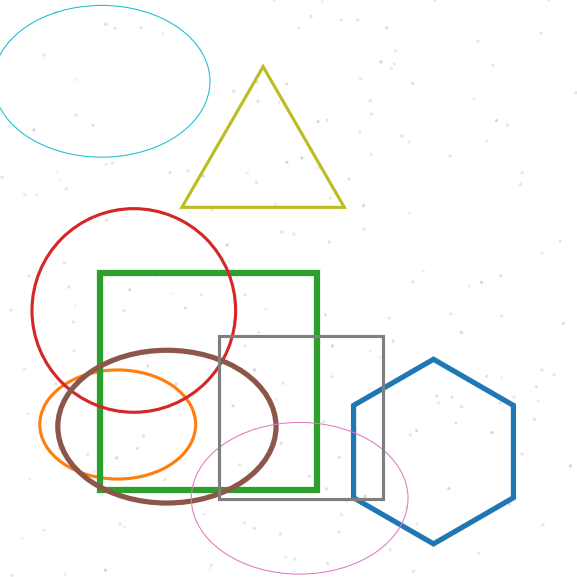[{"shape": "hexagon", "thickness": 2.5, "radius": 0.8, "center": [0.751, 0.217]}, {"shape": "oval", "thickness": 1.5, "radius": 0.67, "center": [0.204, 0.264]}, {"shape": "square", "thickness": 3, "radius": 0.94, "center": [0.361, 0.339]}, {"shape": "circle", "thickness": 1.5, "radius": 0.88, "center": [0.232, 0.462]}, {"shape": "oval", "thickness": 2.5, "radius": 0.94, "center": [0.289, 0.26]}, {"shape": "oval", "thickness": 0.5, "radius": 0.94, "center": [0.519, 0.136]}, {"shape": "square", "thickness": 1.5, "radius": 0.71, "center": [0.522, 0.276]}, {"shape": "triangle", "thickness": 1.5, "radius": 0.81, "center": [0.456, 0.721]}, {"shape": "oval", "thickness": 0.5, "radius": 0.94, "center": [0.176, 0.858]}]